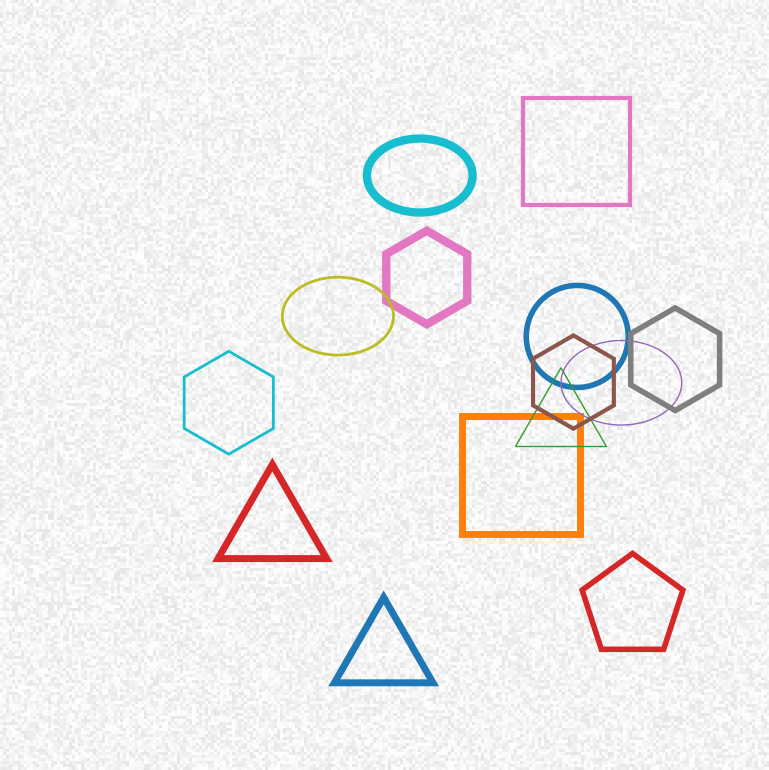[{"shape": "triangle", "thickness": 2.5, "radius": 0.37, "center": [0.498, 0.15]}, {"shape": "circle", "thickness": 2, "radius": 0.33, "center": [0.75, 0.563]}, {"shape": "square", "thickness": 2.5, "radius": 0.38, "center": [0.677, 0.383]}, {"shape": "triangle", "thickness": 0.5, "radius": 0.34, "center": [0.729, 0.454]}, {"shape": "pentagon", "thickness": 2, "radius": 0.34, "center": [0.821, 0.212]}, {"shape": "triangle", "thickness": 2.5, "radius": 0.41, "center": [0.354, 0.315]}, {"shape": "oval", "thickness": 0.5, "radius": 0.39, "center": [0.807, 0.503]}, {"shape": "hexagon", "thickness": 1.5, "radius": 0.3, "center": [0.745, 0.504]}, {"shape": "square", "thickness": 1.5, "radius": 0.35, "center": [0.749, 0.803]}, {"shape": "hexagon", "thickness": 3, "radius": 0.3, "center": [0.554, 0.64]}, {"shape": "hexagon", "thickness": 2, "radius": 0.33, "center": [0.877, 0.533]}, {"shape": "oval", "thickness": 1, "radius": 0.36, "center": [0.439, 0.589]}, {"shape": "oval", "thickness": 3, "radius": 0.34, "center": [0.545, 0.772]}, {"shape": "hexagon", "thickness": 1, "radius": 0.33, "center": [0.297, 0.477]}]